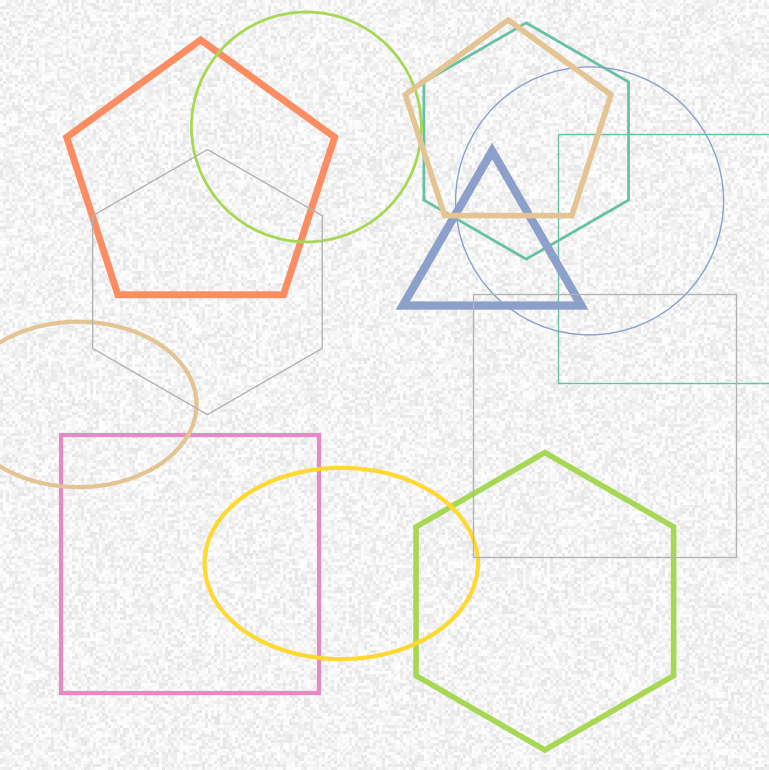[{"shape": "square", "thickness": 0.5, "radius": 0.81, "center": [0.886, 0.664]}, {"shape": "hexagon", "thickness": 1, "radius": 0.77, "center": [0.683, 0.817]}, {"shape": "pentagon", "thickness": 2.5, "radius": 0.91, "center": [0.261, 0.765]}, {"shape": "circle", "thickness": 0.5, "radius": 0.87, "center": [0.766, 0.739]}, {"shape": "triangle", "thickness": 3, "radius": 0.67, "center": [0.639, 0.67]}, {"shape": "square", "thickness": 1.5, "radius": 0.84, "center": [0.247, 0.267]}, {"shape": "hexagon", "thickness": 2, "radius": 0.97, "center": [0.708, 0.219]}, {"shape": "circle", "thickness": 1, "radius": 0.75, "center": [0.398, 0.835]}, {"shape": "oval", "thickness": 1.5, "radius": 0.89, "center": [0.443, 0.268]}, {"shape": "oval", "thickness": 1.5, "radius": 0.77, "center": [0.102, 0.475]}, {"shape": "pentagon", "thickness": 2, "radius": 0.7, "center": [0.66, 0.834]}, {"shape": "square", "thickness": 0.5, "radius": 0.85, "center": [0.786, 0.447]}, {"shape": "hexagon", "thickness": 0.5, "radius": 0.86, "center": [0.269, 0.634]}]